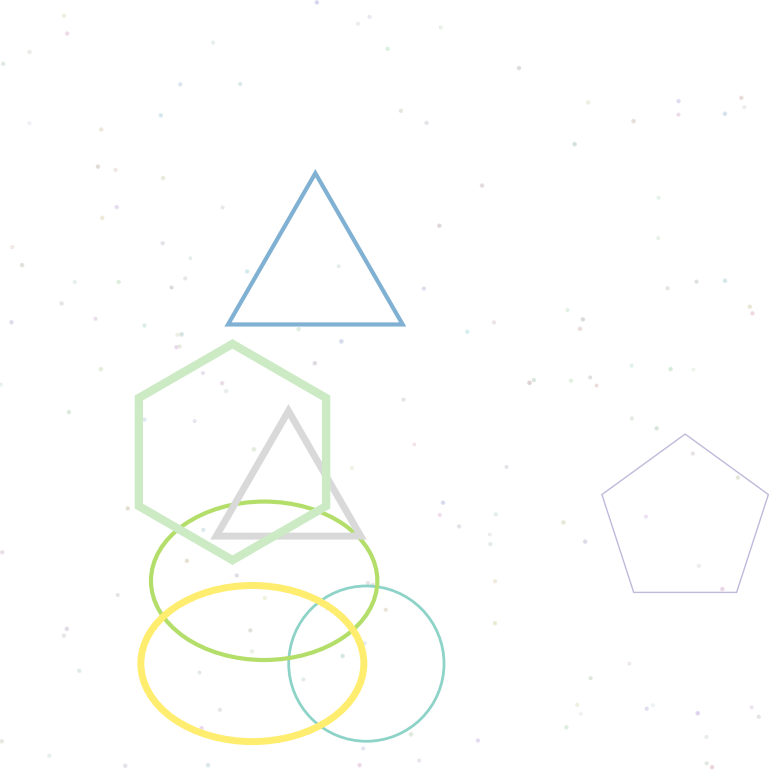[{"shape": "circle", "thickness": 1, "radius": 0.5, "center": [0.476, 0.138]}, {"shape": "pentagon", "thickness": 0.5, "radius": 0.57, "center": [0.89, 0.323]}, {"shape": "triangle", "thickness": 1.5, "radius": 0.65, "center": [0.41, 0.644]}, {"shape": "oval", "thickness": 1.5, "radius": 0.73, "center": [0.343, 0.246]}, {"shape": "triangle", "thickness": 2.5, "radius": 0.54, "center": [0.375, 0.358]}, {"shape": "hexagon", "thickness": 3, "radius": 0.7, "center": [0.302, 0.413]}, {"shape": "oval", "thickness": 2.5, "radius": 0.72, "center": [0.328, 0.138]}]